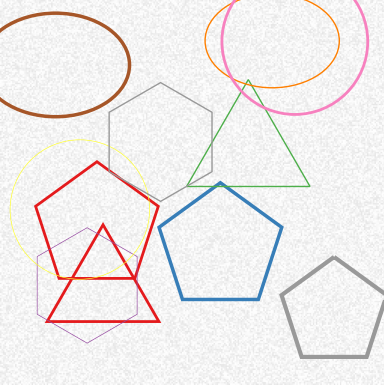[{"shape": "pentagon", "thickness": 2, "radius": 0.84, "center": [0.252, 0.412]}, {"shape": "triangle", "thickness": 2, "radius": 0.84, "center": [0.268, 0.249]}, {"shape": "pentagon", "thickness": 2.5, "radius": 0.84, "center": [0.572, 0.358]}, {"shape": "triangle", "thickness": 1, "radius": 0.93, "center": [0.645, 0.608]}, {"shape": "hexagon", "thickness": 0.5, "radius": 0.75, "center": [0.226, 0.259]}, {"shape": "oval", "thickness": 1, "radius": 0.87, "center": [0.707, 0.894]}, {"shape": "circle", "thickness": 0.5, "radius": 0.91, "center": [0.207, 0.456]}, {"shape": "oval", "thickness": 2.5, "radius": 0.96, "center": [0.144, 0.831]}, {"shape": "circle", "thickness": 2, "radius": 0.95, "center": [0.766, 0.892]}, {"shape": "pentagon", "thickness": 3, "radius": 0.72, "center": [0.868, 0.189]}, {"shape": "hexagon", "thickness": 1, "radius": 0.77, "center": [0.417, 0.631]}]